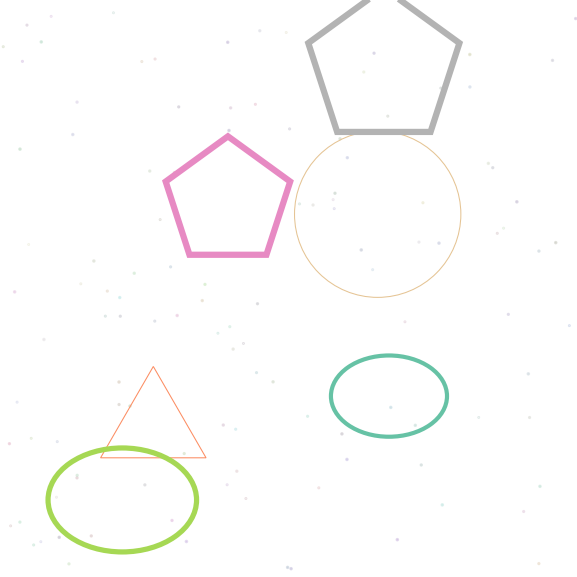[{"shape": "oval", "thickness": 2, "radius": 0.5, "center": [0.674, 0.313]}, {"shape": "triangle", "thickness": 0.5, "radius": 0.53, "center": [0.265, 0.259]}, {"shape": "pentagon", "thickness": 3, "radius": 0.57, "center": [0.395, 0.65]}, {"shape": "oval", "thickness": 2.5, "radius": 0.64, "center": [0.212, 0.133]}, {"shape": "circle", "thickness": 0.5, "radius": 0.72, "center": [0.654, 0.628]}, {"shape": "pentagon", "thickness": 3, "radius": 0.69, "center": [0.665, 0.882]}]